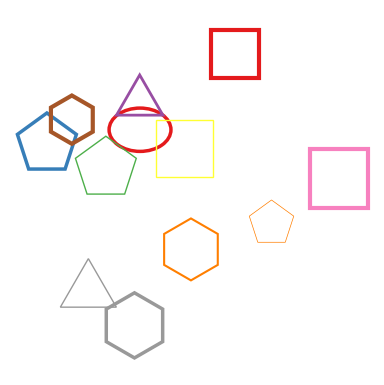[{"shape": "square", "thickness": 3, "radius": 0.31, "center": [0.61, 0.859]}, {"shape": "oval", "thickness": 2.5, "radius": 0.4, "center": [0.364, 0.663]}, {"shape": "pentagon", "thickness": 2.5, "radius": 0.4, "center": [0.122, 0.626]}, {"shape": "pentagon", "thickness": 1, "radius": 0.42, "center": [0.275, 0.563]}, {"shape": "triangle", "thickness": 2, "radius": 0.35, "center": [0.363, 0.736]}, {"shape": "hexagon", "thickness": 1.5, "radius": 0.4, "center": [0.496, 0.352]}, {"shape": "pentagon", "thickness": 0.5, "radius": 0.3, "center": [0.705, 0.42]}, {"shape": "square", "thickness": 1, "radius": 0.37, "center": [0.479, 0.614]}, {"shape": "hexagon", "thickness": 3, "radius": 0.31, "center": [0.187, 0.689]}, {"shape": "square", "thickness": 3, "radius": 0.38, "center": [0.881, 0.535]}, {"shape": "hexagon", "thickness": 2.5, "radius": 0.42, "center": [0.349, 0.155]}, {"shape": "triangle", "thickness": 1, "radius": 0.42, "center": [0.23, 0.244]}]